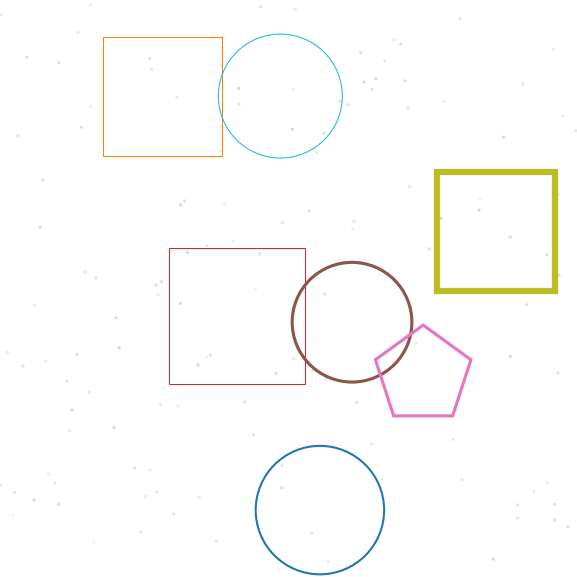[{"shape": "circle", "thickness": 1, "radius": 0.56, "center": [0.554, 0.116]}, {"shape": "square", "thickness": 0.5, "radius": 0.51, "center": [0.281, 0.832]}, {"shape": "square", "thickness": 0.5, "radius": 0.59, "center": [0.411, 0.451]}, {"shape": "circle", "thickness": 1.5, "radius": 0.52, "center": [0.61, 0.441]}, {"shape": "pentagon", "thickness": 1.5, "radius": 0.43, "center": [0.733, 0.349]}, {"shape": "square", "thickness": 3, "radius": 0.51, "center": [0.859, 0.598]}, {"shape": "circle", "thickness": 0.5, "radius": 0.54, "center": [0.485, 0.833]}]